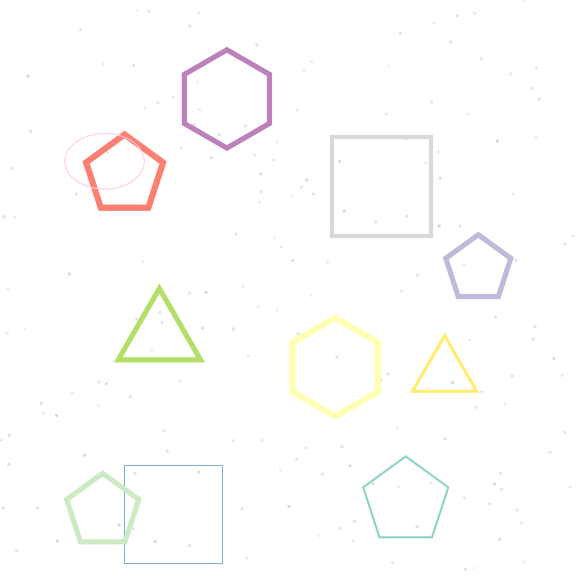[{"shape": "pentagon", "thickness": 1, "radius": 0.39, "center": [0.703, 0.131]}, {"shape": "hexagon", "thickness": 3, "radius": 0.43, "center": [0.581, 0.363]}, {"shape": "pentagon", "thickness": 2.5, "radius": 0.3, "center": [0.828, 0.534]}, {"shape": "pentagon", "thickness": 3, "radius": 0.35, "center": [0.216, 0.696]}, {"shape": "square", "thickness": 0.5, "radius": 0.42, "center": [0.3, 0.109]}, {"shape": "triangle", "thickness": 2.5, "radius": 0.41, "center": [0.276, 0.417]}, {"shape": "oval", "thickness": 0.5, "radius": 0.34, "center": [0.181, 0.72]}, {"shape": "square", "thickness": 2, "radius": 0.43, "center": [0.661, 0.676]}, {"shape": "hexagon", "thickness": 2.5, "radius": 0.43, "center": [0.393, 0.828]}, {"shape": "pentagon", "thickness": 2.5, "radius": 0.33, "center": [0.178, 0.114]}, {"shape": "triangle", "thickness": 1.5, "radius": 0.32, "center": [0.77, 0.354]}]